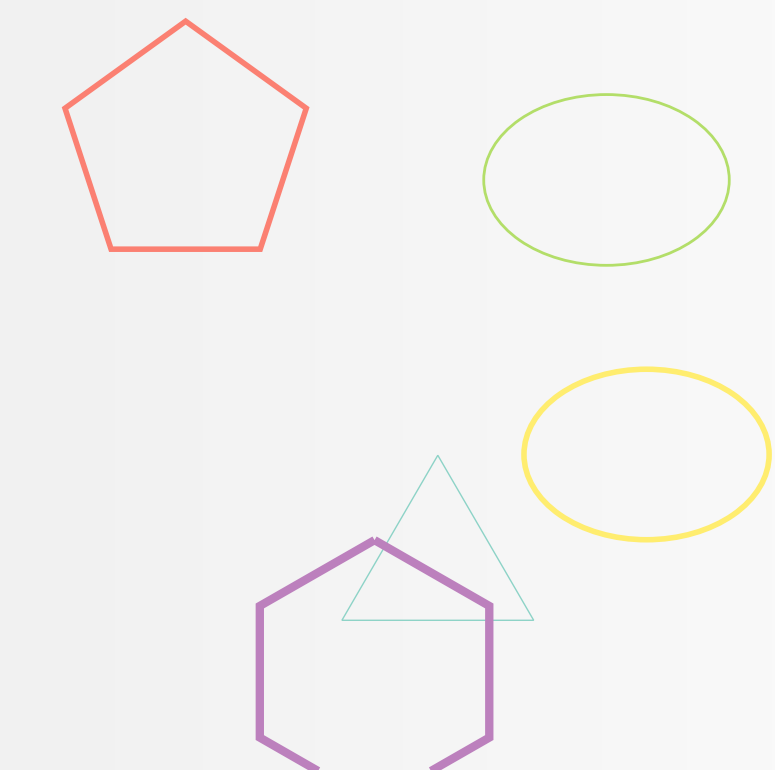[{"shape": "triangle", "thickness": 0.5, "radius": 0.71, "center": [0.565, 0.266]}, {"shape": "pentagon", "thickness": 2, "radius": 0.82, "center": [0.24, 0.809]}, {"shape": "oval", "thickness": 1, "radius": 0.79, "center": [0.783, 0.766]}, {"shape": "hexagon", "thickness": 3, "radius": 0.85, "center": [0.483, 0.128]}, {"shape": "oval", "thickness": 2, "radius": 0.79, "center": [0.834, 0.41]}]